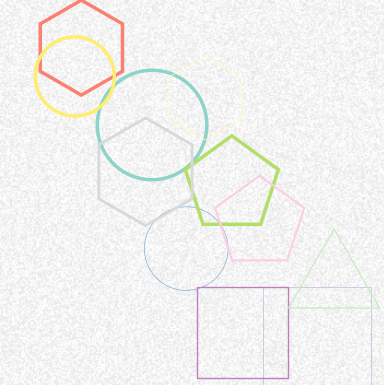[{"shape": "circle", "thickness": 2.5, "radius": 0.71, "center": [0.395, 0.675]}, {"shape": "hexagon", "thickness": 0.5, "radius": 0.54, "center": [0.533, 0.745]}, {"shape": "square", "thickness": 0.5, "radius": 0.7, "center": [0.824, 0.114]}, {"shape": "hexagon", "thickness": 2.5, "radius": 0.62, "center": [0.211, 0.876]}, {"shape": "circle", "thickness": 0.5, "radius": 0.54, "center": [0.484, 0.354]}, {"shape": "pentagon", "thickness": 2.5, "radius": 0.64, "center": [0.602, 0.52]}, {"shape": "pentagon", "thickness": 1.5, "radius": 0.61, "center": [0.674, 0.422]}, {"shape": "hexagon", "thickness": 2, "radius": 0.7, "center": [0.378, 0.554]}, {"shape": "square", "thickness": 1, "radius": 0.59, "center": [0.63, 0.136]}, {"shape": "triangle", "thickness": 1, "radius": 0.68, "center": [0.868, 0.268]}, {"shape": "circle", "thickness": 2.5, "radius": 0.51, "center": [0.194, 0.801]}]